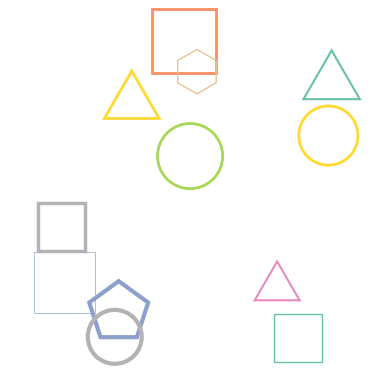[{"shape": "triangle", "thickness": 1.5, "radius": 0.42, "center": [0.861, 0.785]}, {"shape": "square", "thickness": 1, "radius": 0.31, "center": [0.775, 0.122]}, {"shape": "square", "thickness": 2, "radius": 0.42, "center": [0.479, 0.893]}, {"shape": "pentagon", "thickness": 3, "radius": 0.4, "center": [0.308, 0.189]}, {"shape": "square", "thickness": 0.5, "radius": 0.4, "center": [0.167, 0.266]}, {"shape": "triangle", "thickness": 1.5, "radius": 0.34, "center": [0.72, 0.254]}, {"shape": "circle", "thickness": 2, "radius": 0.42, "center": [0.494, 0.595]}, {"shape": "triangle", "thickness": 2, "radius": 0.41, "center": [0.342, 0.734]}, {"shape": "circle", "thickness": 2, "radius": 0.38, "center": [0.853, 0.648]}, {"shape": "hexagon", "thickness": 1, "radius": 0.29, "center": [0.512, 0.814]}, {"shape": "square", "thickness": 2.5, "radius": 0.31, "center": [0.16, 0.411]}, {"shape": "circle", "thickness": 3, "radius": 0.35, "center": [0.298, 0.125]}]